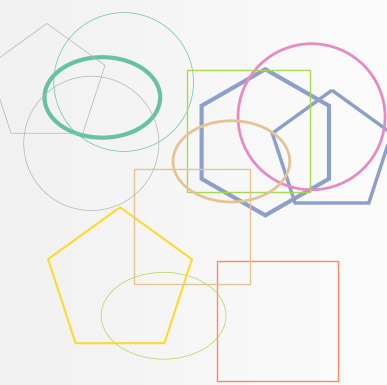[{"shape": "circle", "thickness": 0.5, "radius": 0.9, "center": [0.319, 0.787]}, {"shape": "oval", "thickness": 3, "radius": 0.75, "center": [0.264, 0.747]}, {"shape": "square", "thickness": 1, "radius": 0.78, "center": [0.716, 0.166]}, {"shape": "pentagon", "thickness": 2.5, "radius": 0.81, "center": [0.857, 0.604]}, {"shape": "hexagon", "thickness": 3, "radius": 0.95, "center": [0.685, 0.63]}, {"shape": "circle", "thickness": 2, "radius": 0.95, "center": [0.804, 0.697]}, {"shape": "square", "thickness": 1, "radius": 0.79, "center": [0.642, 0.659]}, {"shape": "oval", "thickness": 0.5, "radius": 0.81, "center": [0.422, 0.18]}, {"shape": "pentagon", "thickness": 1.5, "radius": 0.98, "center": [0.31, 0.266]}, {"shape": "square", "thickness": 1, "radius": 0.75, "center": [0.495, 0.413]}, {"shape": "oval", "thickness": 2, "radius": 0.75, "center": [0.597, 0.581]}, {"shape": "pentagon", "thickness": 0.5, "radius": 0.79, "center": [0.121, 0.781]}, {"shape": "circle", "thickness": 0.5, "radius": 0.87, "center": [0.236, 0.628]}]